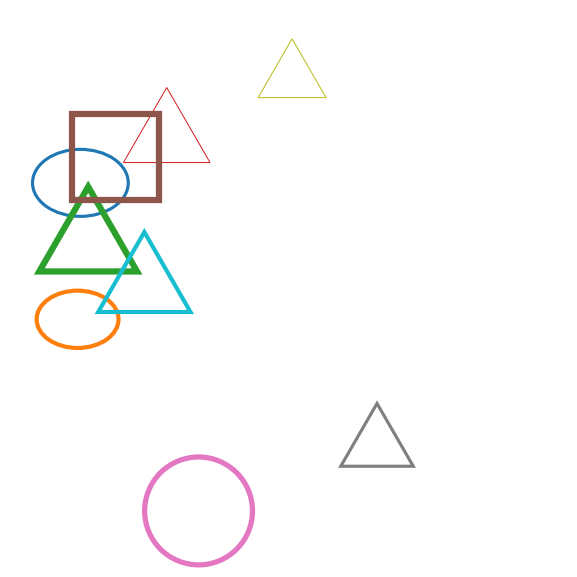[{"shape": "oval", "thickness": 1.5, "radius": 0.41, "center": [0.139, 0.682]}, {"shape": "oval", "thickness": 2, "radius": 0.35, "center": [0.134, 0.446]}, {"shape": "triangle", "thickness": 3, "radius": 0.49, "center": [0.153, 0.578]}, {"shape": "triangle", "thickness": 0.5, "radius": 0.43, "center": [0.289, 0.761]}, {"shape": "square", "thickness": 3, "radius": 0.38, "center": [0.2, 0.727]}, {"shape": "circle", "thickness": 2.5, "radius": 0.47, "center": [0.344, 0.114]}, {"shape": "triangle", "thickness": 1.5, "radius": 0.36, "center": [0.653, 0.228]}, {"shape": "triangle", "thickness": 0.5, "radius": 0.34, "center": [0.506, 0.864]}, {"shape": "triangle", "thickness": 2, "radius": 0.46, "center": [0.25, 0.505]}]